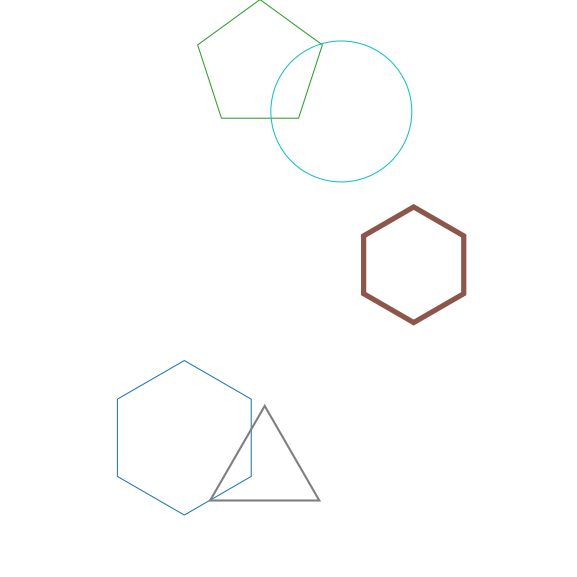[{"shape": "hexagon", "thickness": 0.5, "radius": 0.67, "center": [0.319, 0.241]}, {"shape": "pentagon", "thickness": 0.5, "radius": 0.57, "center": [0.45, 0.886]}, {"shape": "hexagon", "thickness": 2.5, "radius": 0.5, "center": [0.716, 0.541]}, {"shape": "triangle", "thickness": 1, "radius": 0.55, "center": [0.458, 0.187]}, {"shape": "circle", "thickness": 0.5, "radius": 0.61, "center": [0.591, 0.806]}]